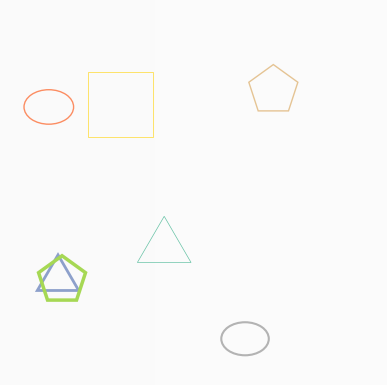[{"shape": "triangle", "thickness": 0.5, "radius": 0.4, "center": [0.424, 0.358]}, {"shape": "oval", "thickness": 1, "radius": 0.32, "center": [0.126, 0.722]}, {"shape": "triangle", "thickness": 2, "radius": 0.31, "center": [0.15, 0.276]}, {"shape": "pentagon", "thickness": 2.5, "radius": 0.32, "center": [0.16, 0.272]}, {"shape": "square", "thickness": 0.5, "radius": 0.42, "center": [0.311, 0.728]}, {"shape": "pentagon", "thickness": 1, "radius": 0.33, "center": [0.705, 0.766]}, {"shape": "oval", "thickness": 1.5, "radius": 0.31, "center": [0.632, 0.12]}]